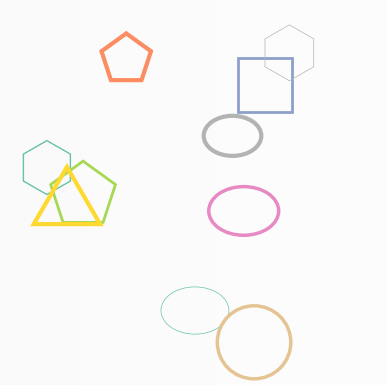[{"shape": "oval", "thickness": 0.5, "radius": 0.44, "center": [0.503, 0.193]}, {"shape": "hexagon", "thickness": 1, "radius": 0.35, "center": [0.121, 0.565]}, {"shape": "pentagon", "thickness": 3, "radius": 0.34, "center": [0.326, 0.846]}, {"shape": "square", "thickness": 2, "radius": 0.35, "center": [0.683, 0.779]}, {"shape": "oval", "thickness": 2.5, "radius": 0.45, "center": [0.629, 0.452]}, {"shape": "pentagon", "thickness": 2, "radius": 0.44, "center": [0.214, 0.494]}, {"shape": "triangle", "thickness": 3, "radius": 0.49, "center": [0.173, 0.467]}, {"shape": "circle", "thickness": 2.5, "radius": 0.47, "center": [0.656, 0.111]}, {"shape": "oval", "thickness": 3, "radius": 0.37, "center": [0.6, 0.647]}, {"shape": "hexagon", "thickness": 0.5, "radius": 0.36, "center": [0.747, 0.863]}]